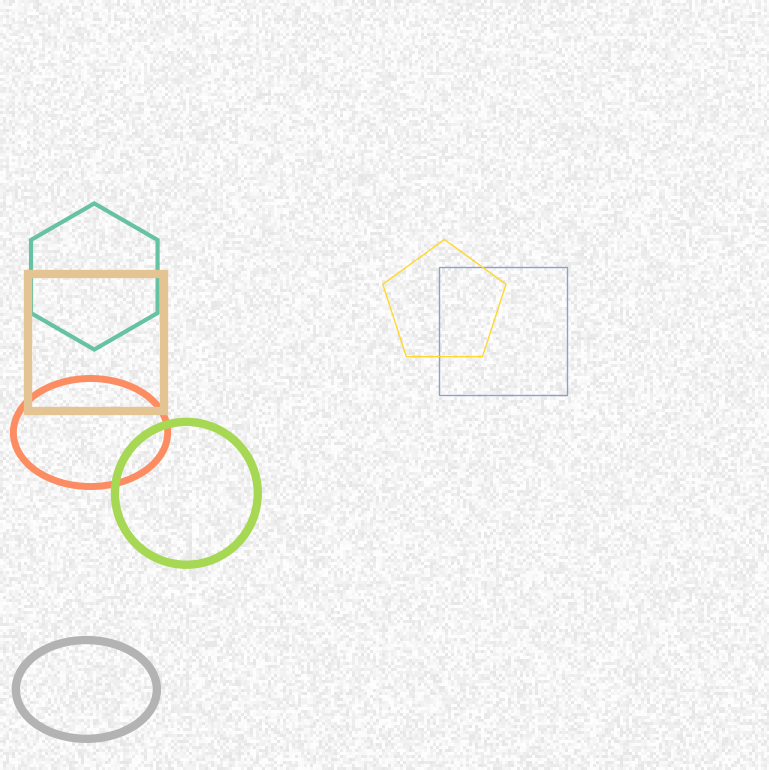[{"shape": "hexagon", "thickness": 1.5, "radius": 0.47, "center": [0.122, 0.641]}, {"shape": "oval", "thickness": 2.5, "radius": 0.5, "center": [0.118, 0.438]}, {"shape": "square", "thickness": 0.5, "radius": 0.42, "center": [0.653, 0.57]}, {"shape": "circle", "thickness": 3, "radius": 0.46, "center": [0.242, 0.359]}, {"shape": "pentagon", "thickness": 0.5, "radius": 0.42, "center": [0.577, 0.605]}, {"shape": "square", "thickness": 3, "radius": 0.44, "center": [0.125, 0.555]}, {"shape": "oval", "thickness": 3, "radius": 0.46, "center": [0.112, 0.105]}]